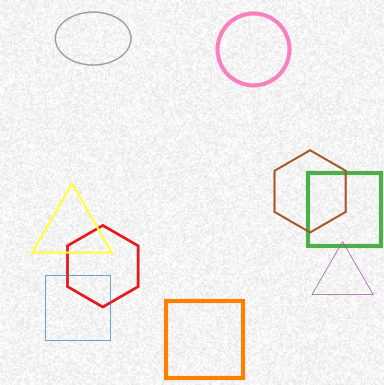[{"shape": "hexagon", "thickness": 2, "radius": 0.53, "center": [0.267, 0.309]}, {"shape": "square", "thickness": 0.5, "radius": 0.42, "center": [0.202, 0.202]}, {"shape": "square", "thickness": 3, "radius": 0.47, "center": [0.894, 0.457]}, {"shape": "triangle", "thickness": 0.5, "radius": 0.46, "center": [0.89, 0.281]}, {"shape": "square", "thickness": 3, "radius": 0.5, "center": [0.531, 0.119]}, {"shape": "triangle", "thickness": 1.5, "radius": 0.6, "center": [0.187, 0.404]}, {"shape": "hexagon", "thickness": 1.5, "radius": 0.53, "center": [0.805, 0.503]}, {"shape": "circle", "thickness": 3, "radius": 0.47, "center": [0.659, 0.872]}, {"shape": "oval", "thickness": 1, "radius": 0.49, "center": [0.242, 0.9]}]